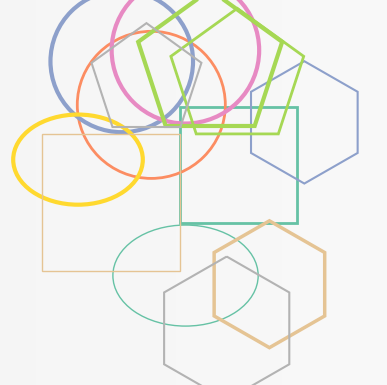[{"shape": "square", "thickness": 2, "radius": 0.76, "center": [0.616, 0.572]}, {"shape": "oval", "thickness": 1, "radius": 0.94, "center": [0.479, 0.284]}, {"shape": "circle", "thickness": 2, "radius": 0.96, "center": [0.39, 0.728]}, {"shape": "circle", "thickness": 3, "radius": 0.92, "center": [0.314, 0.841]}, {"shape": "hexagon", "thickness": 1.5, "radius": 0.79, "center": [0.785, 0.682]}, {"shape": "circle", "thickness": 3, "radius": 0.95, "center": [0.478, 0.87]}, {"shape": "pentagon", "thickness": 2, "radius": 0.9, "center": [0.612, 0.798]}, {"shape": "pentagon", "thickness": 3, "radius": 0.98, "center": [0.542, 0.831]}, {"shape": "oval", "thickness": 3, "radius": 0.84, "center": [0.201, 0.585]}, {"shape": "hexagon", "thickness": 2.5, "radius": 0.82, "center": [0.695, 0.262]}, {"shape": "square", "thickness": 1, "radius": 0.89, "center": [0.287, 0.475]}, {"shape": "pentagon", "thickness": 1.5, "radius": 0.75, "center": [0.378, 0.791]}, {"shape": "hexagon", "thickness": 1.5, "radius": 0.93, "center": [0.585, 0.147]}]